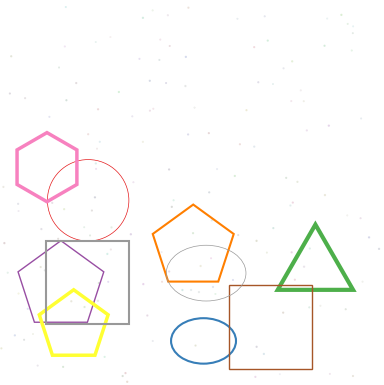[{"shape": "circle", "thickness": 0.5, "radius": 0.53, "center": [0.229, 0.48]}, {"shape": "oval", "thickness": 1.5, "radius": 0.42, "center": [0.529, 0.114]}, {"shape": "triangle", "thickness": 3, "radius": 0.57, "center": [0.819, 0.304]}, {"shape": "pentagon", "thickness": 1, "radius": 0.59, "center": [0.158, 0.258]}, {"shape": "pentagon", "thickness": 1.5, "radius": 0.55, "center": [0.502, 0.358]}, {"shape": "pentagon", "thickness": 2.5, "radius": 0.47, "center": [0.191, 0.153]}, {"shape": "square", "thickness": 1, "radius": 0.54, "center": [0.702, 0.15]}, {"shape": "hexagon", "thickness": 2.5, "radius": 0.45, "center": [0.122, 0.566]}, {"shape": "square", "thickness": 1.5, "radius": 0.54, "center": [0.226, 0.267]}, {"shape": "oval", "thickness": 0.5, "radius": 0.52, "center": [0.535, 0.291]}]